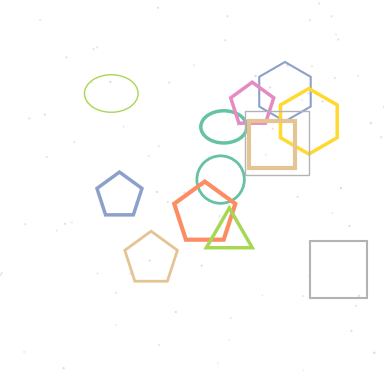[{"shape": "circle", "thickness": 2, "radius": 0.31, "center": [0.573, 0.534]}, {"shape": "oval", "thickness": 2.5, "radius": 0.3, "center": [0.581, 0.67]}, {"shape": "pentagon", "thickness": 3, "radius": 0.42, "center": [0.532, 0.445]}, {"shape": "pentagon", "thickness": 2.5, "radius": 0.31, "center": [0.31, 0.492]}, {"shape": "hexagon", "thickness": 1.5, "radius": 0.39, "center": [0.74, 0.762]}, {"shape": "pentagon", "thickness": 2.5, "radius": 0.29, "center": [0.655, 0.728]}, {"shape": "triangle", "thickness": 2.5, "radius": 0.34, "center": [0.596, 0.391]}, {"shape": "oval", "thickness": 1, "radius": 0.35, "center": [0.289, 0.757]}, {"shape": "hexagon", "thickness": 2.5, "radius": 0.43, "center": [0.802, 0.685]}, {"shape": "pentagon", "thickness": 2, "radius": 0.36, "center": [0.392, 0.328]}, {"shape": "square", "thickness": 3, "radius": 0.3, "center": [0.707, 0.625]}, {"shape": "square", "thickness": 1.5, "radius": 0.37, "center": [0.879, 0.299]}, {"shape": "square", "thickness": 1, "radius": 0.41, "center": [0.719, 0.628]}]